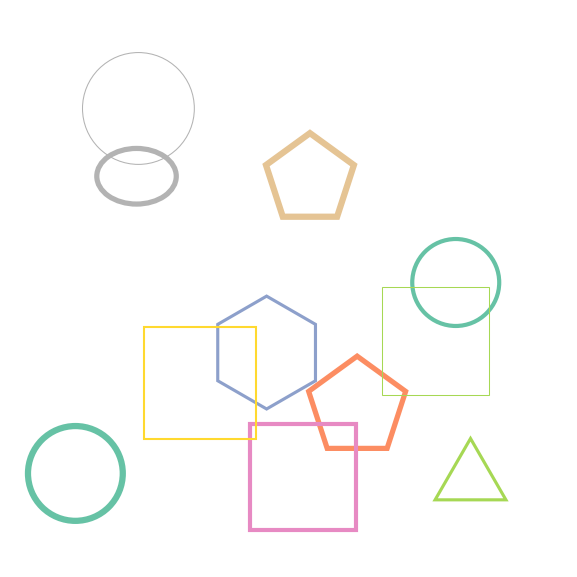[{"shape": "circle", "thickness": 2, "radius": 0.38, "center": [0.789, 0.51]}, {"shape": "circle", "thickness": 3, "radius": 0.41, "center": [0.131, 0.179]}, {"shape": "pentagon", "thickness": 2.5, "radius": 0.44, "center": [0.618, 0.294]}, {"shape": "hexagon", "thickness": 1.5, "radius": 0.49, "center": [0.462, 0.389]}, {"shape": "square", "thickness": 2, "radius": 0.46, "center": [0.525, 0.173]}, {"shape": "square", "thickness": 0.5, "radius": 0.47, "center": [0.754, 0.408]}, {"shape": "triangle", "thickness": 1.5, "radius": 0.35, "center": [0.815, 0.169]}, {"shape": "square", "thickness": 1, "radius": 0.49, "center": [0.346, 0.336]}, {"shape": "pentagon", "thickness": 3, "radius": 0.4, "center": [0.537, 0.689]}, {"shape": "oval", "thickness": 2.5, "radius": 0.34, "center": [0.236, 0.694]}, {"shape": "circle", "thickness": 0.5, "radius": 0.48, "center": [0.24, 0.811]}]